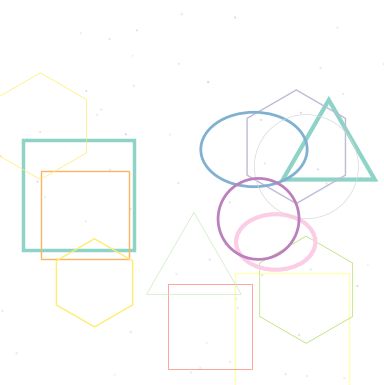[{"shape": "triangle", "thickness": 3, "radius": 0.69, "center": [0.854, 0.603]}, {"shape": "square", "thickness": 2.5, "radius": 0.72, "center": [0.204, 0.494]}, {"shape": "square", "thickness": 1, "radius": 0.74, "center": [0.759, 0.142]}, {"shape": "hexagon", "thickness": 1, "radius": 0.74, "center": [0.77, 0.619]}, {"shape": "square", "thickness": 0.5, "radius": 0.55, "center": [0.546, 0.152]}, {"shape": "oval", "thickness": 2, "radius": 0.69, "center": [0.66, 0.612]}, {"shape": "square", "thickness": 1, "radius": 0.57, "center": [0.221, 0.441]}, {"shape": "hexagon", "thickness": 0.5, "radius": 0.7, "center": [0.795, 0.247]}, {"shape": "oval", "thickness": 3, "radius": 0.51, "center": [0.716, 0.371]}, {"shape": "circle", "thickness": 0.5, "radius": 0.68, "center": [0.796, 0.567]}, {"shape": "circle", "thickness": 2, "radius": 0.53, "center": [0.672, 0.431]}, {"shape": "triangle", "thickness": 0.5, "radius": 0.71, "center": [0.504, 0.306]}, {"shape": "hexagon", "thickness": 1, "radius": 0.57, "center": [0.245, 0.265]}, {"shape": "hexagon", "thickness": 0.5, "radius": 0.69, "center": [0.105, 0.672]}]